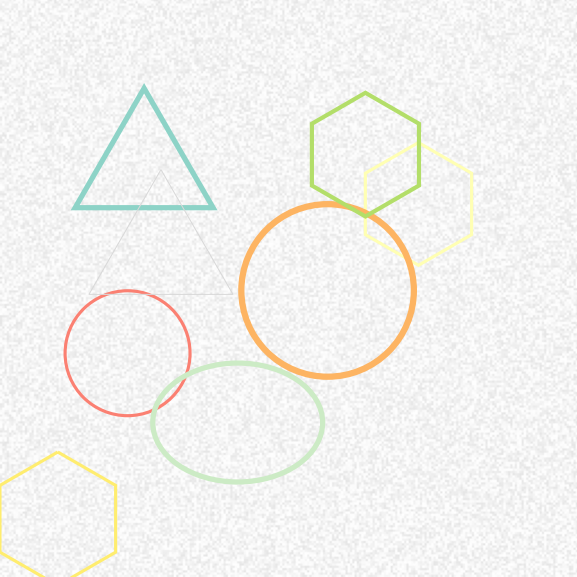[{"shape": "triangle", "thickness": 2.5, "radius": 0.69, "center": [0.25, 0.708]}, {"shape": "hexagon", "thickness": 1.5, "radius": 0.53, "center": [0.725, 0.646]}, {"shape": "circle", "thickness": 1.5, "radius": 0.54, "center": [0.221, 0.387]}, {"shape": "circle", "thickness": 3, "radius": 0.75, "center": [0.567, 0.496]}, {"shape": "hexagon", "thickness": 2, "radius": 0.54, "center": [0.633, 0.731]}, {"shape": "triangle", "thickness": 0.5, "radius": 0.72, "center": [0.279, 0.561]}, {"shape": "oval", "thickness": 2.5, "radius": 0.74, "center": [0.412, 0.267]}, {"shape": "hexagon", "thickness": 1.5, "radius": 0.58, "center": [0.1, 0.101]}]